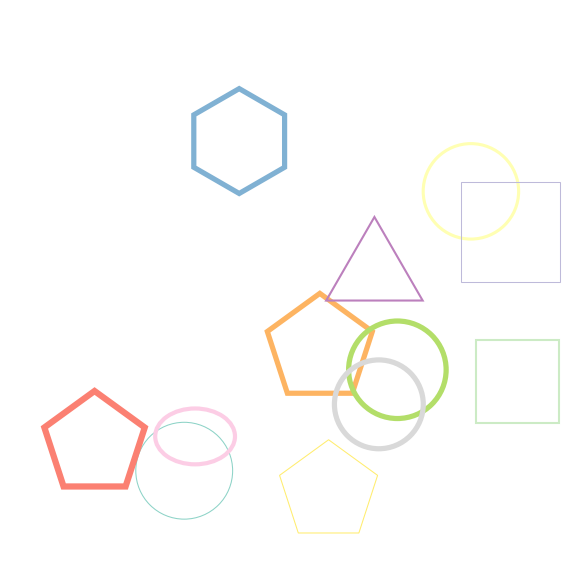[{"shape": "circle", "thickness": 0.5, "radius": 0.42, "center": [0.319, 0.184]}, {"shape": "circle", "thickness": 1.5, "radius": 0.41, "center": [0.815, 0.668]}, {"shape": "square", "thickness": 0.5, "radius": 0.43, "center": [0.883, 0.597]}, {"shape": "pentagon", "thickness": 3, "radius": 0.46, "center": [0.164, 0.231]}, {"shape": "hexagon", "thickness": 2.5, "radius": 0.45, "center": [0.414, 0.755]}, {"shape": "pentagon", "thickness": 2.5, "radius": 0.48, "center": [0.554, 0.396]}, {"shape": "circle", "thickness": 2.5, "radius": 0.42, "center": [0.688, 0.359]}, {"shape": "oval", "thickness": 2, "radius": 0.35, "center": [0.338, 0.243]}, {"shape": "circle", "thickness": 2.5, "radius": 0.38, "center": [0.656, 0.299]}, {"shape": "triangle", "thickness": 1, "radius": 0.48, "center": [0.648, 0.527]}, {"shape": "square", "thickness": 1, "radius": 0.36, "center": [0.896, 0.338]}, {"shape": "pentagon", "thickness": 0.5, "radius": 0.45, "center": [0.569, 0.148]}]